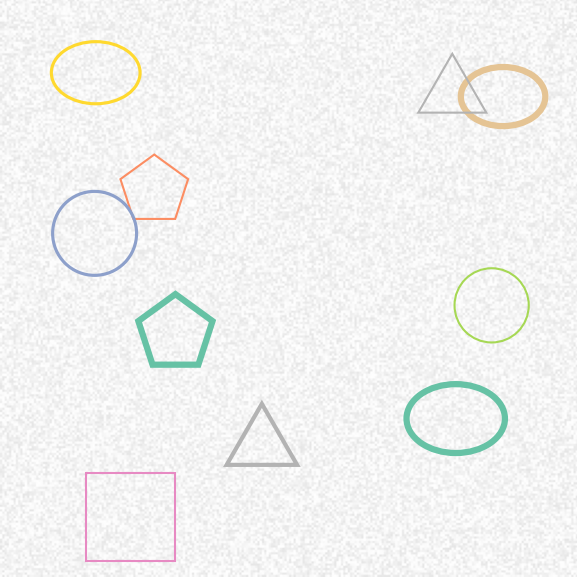[{"shape": "oval", "thickness": 3, "radius": 0.43, "center": [0.789, 0.274]}, {"shape": "pentagon", "thickness": 3, "radius": 0.34, "center": [0.304, 0.422]}, {"shape": "pentagon", "thickness": 1, "radius": 0.31, "center": [0.267, 0.67]}, {"shape": "circle", "thickness": 1.5, "radius": 0.36, "center": [0.164, 0.595]}, {"shape": "square", "thickness": 1, "radius": 0.38, "center": [0.226, 0.104]}, {"shape": "circle", "thickness": 1, "radius": 0.32, "center": [0.851, 0.47]}, {"shape": "oval", "thickness": 1.5, "radius": 0.38, "center": [0.166, 0.873]}, {"shape": "oval", "thickness": 3, "radius": 0.37, "center": [0.871, 0.832]}, {"shape": "triangle", "thickness": 2, "radius": 0.35, "center": [0.453, 0.229]}, {"shape": "triangle", "thickness": 1, "radius": 0.34, "center": [0.783, 0.838]}]